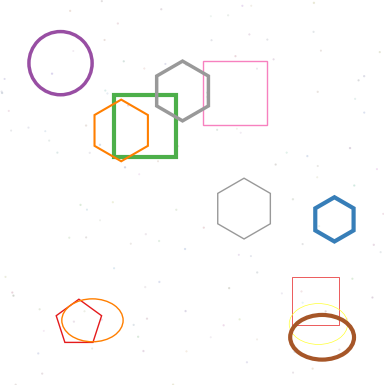[{"shape": "square", "thickness": 0.5, "radius": 0.31, "center": [0.819, 0.218]}, {"shape": "pentagon", "thickness": 1, "radius": 0.31, "center": [0.205, 0.161]}, {"shape": "hexagon", "thickness": 3, "radius": 0.29, "center": [0.869, 0.43]}, {"shape": "square", "thickness": 3, "radius": 0.41, "center": [0.377, 0.673]}, {"shape": "circle", "thickness": 2.5, "radius": 0.41, "center": [0.157, 0.836]}, {"shape": "oval", "thickness": 1, "radius": 0.4, "center": [0.24, 0.168]}, {"shape": "hexagon", "thickness": 1.5, "radius": 0.4, "center": [0.315, 0.661]}, {"shape": "oval", "thickness": 0.5, "radius": 0.38, "center": [0.827, 0.158]}, {"shape": "oval", "thickness": 3, "radius": 0.41, "center": [0.837, 0.124]}, {"shape": "square", "thickness": 1, "radius": 0.41, "center": [0.609, 0.758]}, {"shape": "hexagon", "thickness": 2.5, "radius": 0.39, "center": [0.474, 0.764]}, {"shape": "hexagon", "thickness": 1, "radius": 0.39, "center": [0.634, 0.458]}]